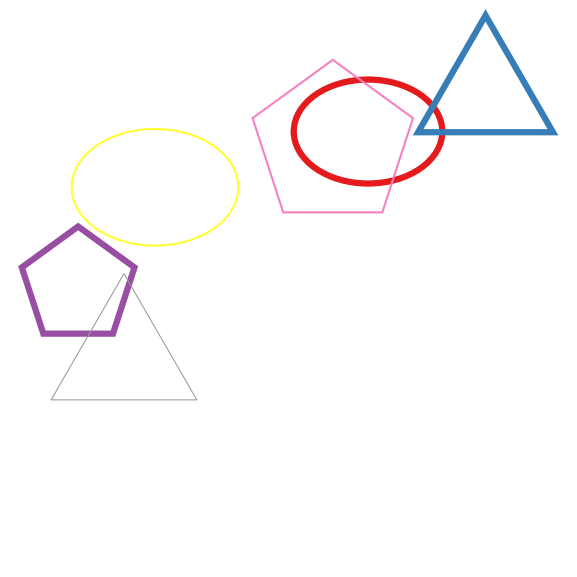[{"shape": "oval", "thickness": 3, "radius": 0.64, "center": [0.637, 0.771]}, {"shape": "triangle", "thickness": 3, "radius": 0.67, "center": [0.841, 0.838]}, {"shape": "pentagon", "thickness": 3, "radius": 0.51, "center": [0.135, 0.504]}, {"shape": "oval", "thickness": 1, "radius": 0.72, "center": [0.268, 0.675]}, {"shape": "pentagon", "thickness": 1, "radius": 0.73, "center": [0.576, 0.749]}, {"shape": "triangle", "thickness": 0.5, "radius": 0.73, "center": [0.215, 0.38]}]